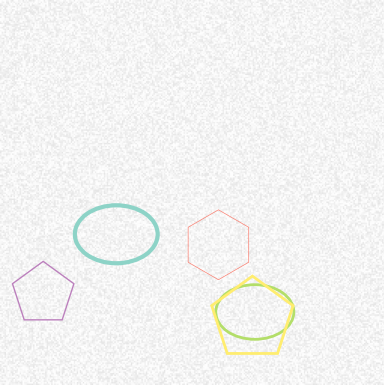[{"shape": "oval", "thickness": 3, "radius": 0.54, "center": [0.302, 0.391]}, {"shape": "hexagon", "thickness": 0.5, "radius": 0.45, "center": [0.567, 0.364]}, {"shape": "oval", "thickness": 2, "radius": 0.51, "center": [0.662, 0.19]}, {"shape": "pentagon", "thickness": 1, "radius": 0.42, "center": [0.112, 0.237]}, {"shape": "pentagon", "thickness": 2, "radius": 0.56, "center": [0.656, 0.172]}]